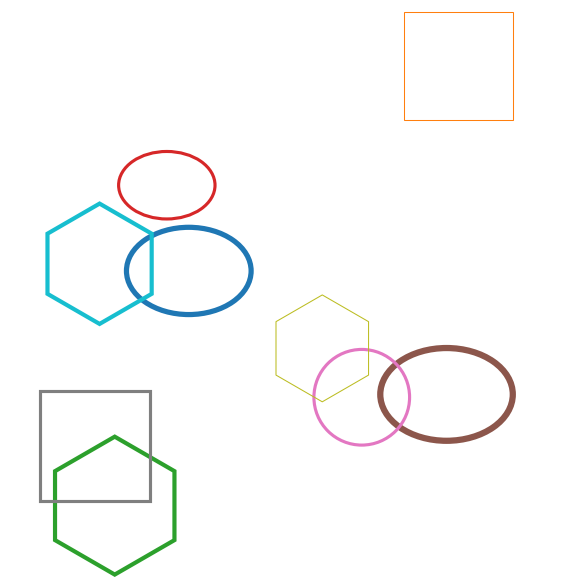[{"shape": "oval", "thickness": 2.5, "radius": 0.54, "center": [0.327, 0.53]}, {"shape": "square", "thickness": 0.5, "radius": 0.47, "center": [0.794, 0.885]}, {"shape": "hexagon", "thickness": 2, "radius": 0.6, "center": [0.199, 0.124]}, {"shape": "oval", "thickness": 1.5, "radius": 0.42, "center": [0.289, 0.678]}, {"shape": "oval", "thickness": 3, "radius": 0.57, "center": [0.773, 0.316]}, {"shape": "circle", "thickness": 1.5, "radius": 0.41, "center": [0.626, 0.311]}, {"shape": "square", "thickness": 1.5, "radius": 0.47, "center": [0.165, 0.227]}, {"shape": "hexagon", "thickness": 0.5, "radius": 0.46, "center": [0.558, 0.396]}, {"shape": "hexagon", "thickness": 2, "radius": 0.52, "center": [0.172, 0.542]}]